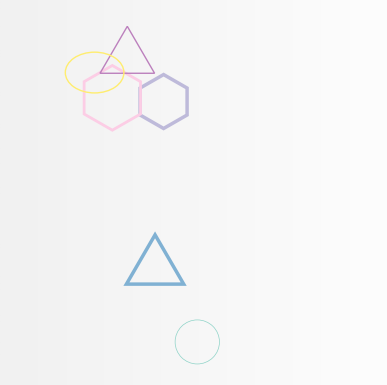[{"shape": "circle", "thickness": 0.5, "radius": 0.29, "center": [0.509, 0.112]}, {"shape": "hexagon", "thickness": 2.5, "radius": 0.35, "center": [0.422, 0.736]}, {"shape": "triangle", "thickness": 2.5, "radius": 0.43, "center": [0.4, 0.305]}, {"shape": "hexagon", "thickness": 2, "radius": 0.42, "center": [0.29, 0.746]}, {"shape": "triangle", "thickness": 1, "radius": 0.41, "center": [0.329, 0.85]}, {"shape": "oval", "thickness": 1, "radius": 0.38, "center": [0.244, 0.812]}]